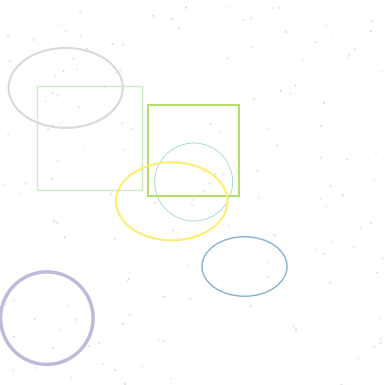[{"shape": "circle", "thickness": 0.5, "radius": 0.51, "center": [0.503, 0.527]}, {"shape": "circle", "thickness": 2.5, "radius": 0.6, "center": [0.122, 0.174]}, {"shape": "oval", "thickness": 1, "radius": 0.55, "center": [0.635, 0.308]}, {"shape": "square", "thickness": 1.5, "radius": 0.59, "center": [0.503, 0.608]}, {"shape": "oval", "thickness": 1.5, "radius": 0.74, "center": [0.171, 0.772]}, {"shape": "square", "thickness": 1, "radius": 0.68, "center": [0.232, 0.641]}, {"shape": "oval", "thickness": 1.5, "radius": 0.72, "center": [0.446, 0.477]}]